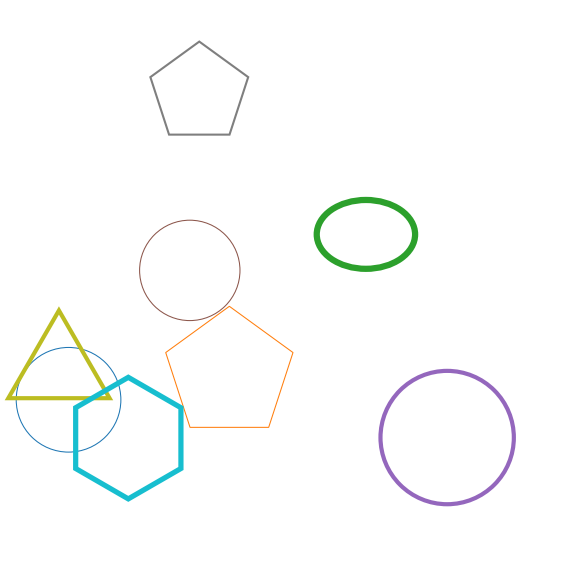[{"shape": "circle", "thickness": 0.5, "radius": 0.45, "center": [0.119, 0.307]}, {"shape": "pentagon", "thickness": 0.5, "radius": 0.58, "center": [0.397, 0.353]}, {"shape": "oval", "thickness": 3, "radius": 0.43, "center": [0.634, 0.593]}, {"shape": "circle", "thickness": 2, "radius": 0.58, "center": [0.774, 0.241]}, {"shape": "circle", "thickness": 0.5, "radius": 0.43, "center": [0.329, 0.531]}, {"shape": "pentagon", "thickness": 1, "radius": 0.45, "center": [0.345, 0.838]}, {"shape": "triangle", "thickness": 2, "radius": 0.51, "center": [0.102, 0.36]}, {"shape": "hexagon", "thickness": 2.5, "radius": 0.53, "center": [0.222, 0.241]}]